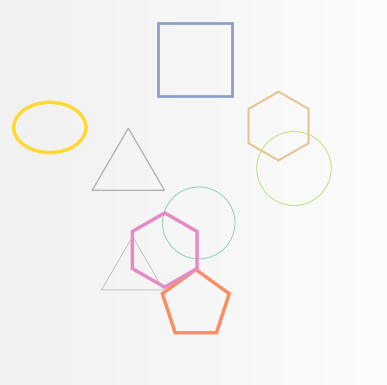[{"shape": "circle", "thickness": 0.5, "radius": 0.47, "center": [0.513, 0.421]}, {"shape": "pentagon", "thickness": 2.5, "radius": 0.45, "center": [0.505, 0.209]}, {"shape": "square", "thickness": 2, "radius": 0.48, "center": [0.504, 0.845]}, {"shape": "hexagon", "thickness": 2.5, "radius": 0.48, "center": [0.425, 0.351]}, {"shape": "circle", "thickness": 0.5, "radius": 0.48, "center": [0.759, 0.562]}, {"shape": "oval", "thickness": 2.5, "radius": 0.47, "center": [0.129, 0.669]}, {"shape": "hexagon", "thickness": 1.5, "radius": 0.45, "center": [0.719, 0.673]}, {"shape": "triangle", "thickness": 0.5, "radius": 0.46, "center": [0.342, 0.293]}, {"shape": "triangle", "thickness": 1, "radius": 0.54, "center": [0.331, 0.559]}]